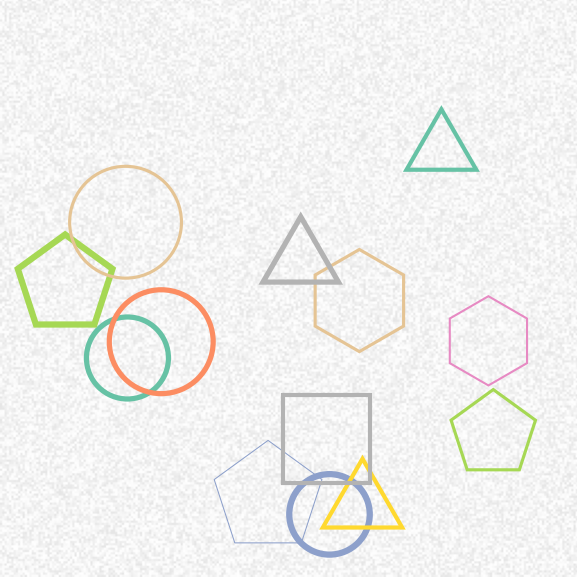[{"shape": "triangle", "thickness": 2, "radius": 0.35, "center": [0.764, 0.74]}, {"shape": "circle", "thickness": 2.5, "radius": 0.36, "center": [0.221, 0.379]}, {"shape": "circle", "thickness": 2.5, "radius": 0.45, "center": [0.279, 0.407]}, {"shape": "circle", "thickness": 3, "radius": 0.35, "center": [0.571, 0.108]}, {"shape": "pentagon", "thickness": 0.5, "radius": 0.49, "center": [0.464, 0.138]}, {"shape": "hexagon", "thickness": 1, "radius": 0.39, "center": [0.846, 0.409]}, {"shape": "pentagon", "thickness": 3, "radius": 0.43, "center": [0.113, 0.507]}, {"shape": "pentagon", "thickness": 1.5, "radius": 0.38, "center": [0.854, 0.248]}, {"shape": "triangle", "thickness": 2, "radius": 0.4, "center": [0.628, 0.125]}, {"shape": "circle", "thickness": 1.5, "radius": 0.48, "center": [0.217, 0.614]}, {"shape": "hexagon", "thickness": 1.5, "radius": 0.44, "center": [0.622, 0.479]}, {"shape": "triangle", "thickness": 2.5, "radius": 0.38, "center": [0.521, 0.548]}, {"shape": "square", "thickness": 2, "radius": 0.38, "center": [0.566, 0.239]}]